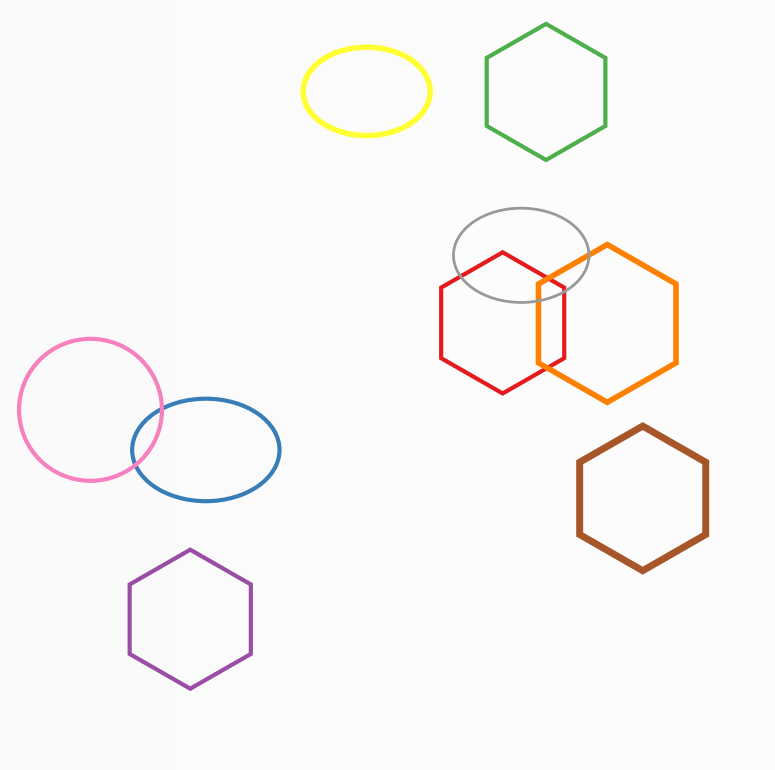[{"shape": "hexagon", "thickness": 1.5, "radius": 0.46, "center": [0.649, 0.581]}, {"shape": "oval", "thickness": 1.5, "radius": 0.48, "center": [0.266, 0.416]}, {"shape": "hexagon", "thickness": 1.5, "radius": 0.44, "center": [0.705, 0.881]}, {"shape": "hexagon", "thickness": 1.5, "radius": 0.45, "center": [0.245, 0.196]}, {"shape": "hexagon", "thickness": 2, "radius": 0.51, "center": [0.784, 0.58]}, {"shape": "oval", "thickness": 2, "radius": 0.41, "center": [0.473, 0.881]}, {"shape": "hexagon", "thickness": 2.5, "radius": 0.47, "center": [0.829, 0.353]}, {"shape": "circle", "thickness": 1.5, "radius": 0.46, "center": [0.117, 0.468]}, {"shape": "oval", "thickness": 1, "radius": 0.44, "center": [0.673, 0.668]}]